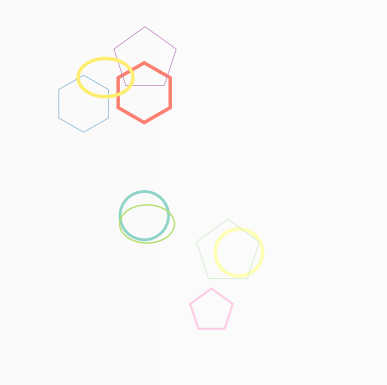[{"shape": "circle", "thickness": 2, "radius": 0.31, "center": [0.372, 0.44]}, {"shape": "circle", "thickness": 2.5, "radius": 0.31, "center": [0.617, 0.344]}, {"shape": "hexagon", "thickness": 2.5, "radius": 0.39, "center": [0.372, 0.759]}, {"shape": "hexagon", "thickness": 0.5, "radius": 0.37, "center": [0.216, 0.73]}, {"shape": "oval", "thickness": 1, "radius": 0.35, "center": [0.379, 0.418]}, {"shape": "pentagon", "thickness": 1.5, "radius": 0.29, "center": [0.546, 0.193]}, {"shape": "pentagon", "thickness": 0.5, "radius": 0.42, "center": [0.374, 0.846]}, {"shape": "pentagon", "thickness": 0.5, "radius": 0.43, "center": [0.588, 0.345]}, {"shape": "oval", "thickness": 2.5, "radius": 0.35, "center": [0.272, 0.798]}]